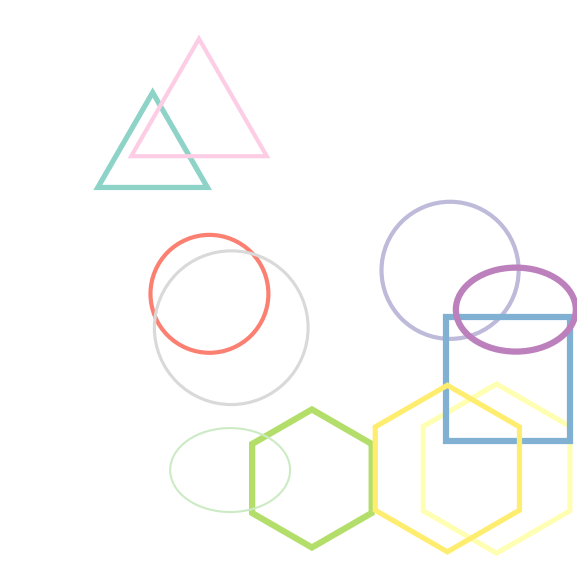[{"shape": "triangle", "thickness": 2.5, "radius": 0.55, "center": [0.264, 0.729]}, {"shape": "hexagon", "thickness": 2.5, "radius": 0.73, "center": [0.86, 0.188]}, {"shape": "circle", "thickness": 2, "radius": 0.59, "center": [0.779, 0.531]}, {"shape": "circle", "thickness": 2, "radius": 0.51, "center": [0.363, 0.49]}, {"shape": "square", "thickness": 3, "radius": 0.54, "center": [0.88, 0.342]}, {"shape": "hexagon", "thickness": 3, "radius": 0.6, "center": [0.54, 0.171]}, {"shape": "triangle", "thickness": 2, "radius": 0.68, "center": [0.345, 0.796]}, {"shape": "circle", "thickness": 1.5, "radius": 0.67, "center": [0.4, 0.432]}, {"shape": "oval", "thickness": 3, "radius": 0.52, "center": [0.893, 0.463]}, {"shape": "oval", "thickness": 1, "radius": 0.52, "center": [0.399, 0.185]}, {"shape": "hexagon", "thickness": 2.5, "radius": 0.72, "center": [0.775, 0.188]}]